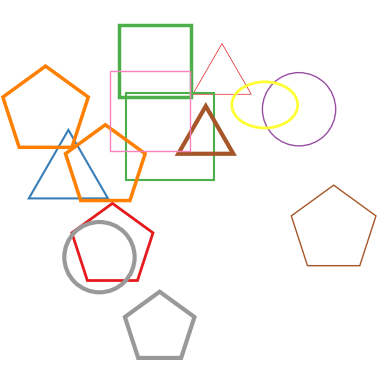[{"shape": "triangle", "thickness": 0.5, "radius": 0.44, "center": [0.577, 0.799]}, {"shape": "pentagon", "thickness": 2, "radius": 0.55, "center": [0.292, 0.361]}, {"shape": "triangle", "thickness": 1.5, "radius": 0.59, "center": [0.178, 0.544]}, {"shape": "square", "thickness": 2.5, "radius": 0.47, "center": [0.402, 0.841]}, {"shape": "square", "thickness": 1.5, "radius": 0.57, "center": [0.441, 0.645]}, {"shape": "circle", "thickness": 1, "radius": 0.48, "center": [0.777, 0.716]}, {"shape": "pentagon", "thickness": 2.5, "radius": 0.54, "center": [0.274, 0.567]}, {"shape": "pentagon", "thickness": 2.5, "radius": 0.58, "center": [0.118, 0.712]}, {"shape": "oval", "thickness": 2, "radius": 0.43, "center": [0.688, 0.727]}, {"shape": "triangle", "thickness": 3, "radius": 0.41, "center": [0.535, 0.642]}, {"shape": "pentagon", "thickness": 1, "radius": 0.58, "center": [0.867, 0.403]}, {"shape": "square", "thickness": 1, "radius": 0.52, "center": [0.389, 0.711]}, {"shape": "pentagon", "thickness": 3, "radius": 0.48, "center": [0.415, 0.147]}, {"shape": "circle", "thickness": 3, "radius": 0.46, "center": [0.258, 0.332]}]